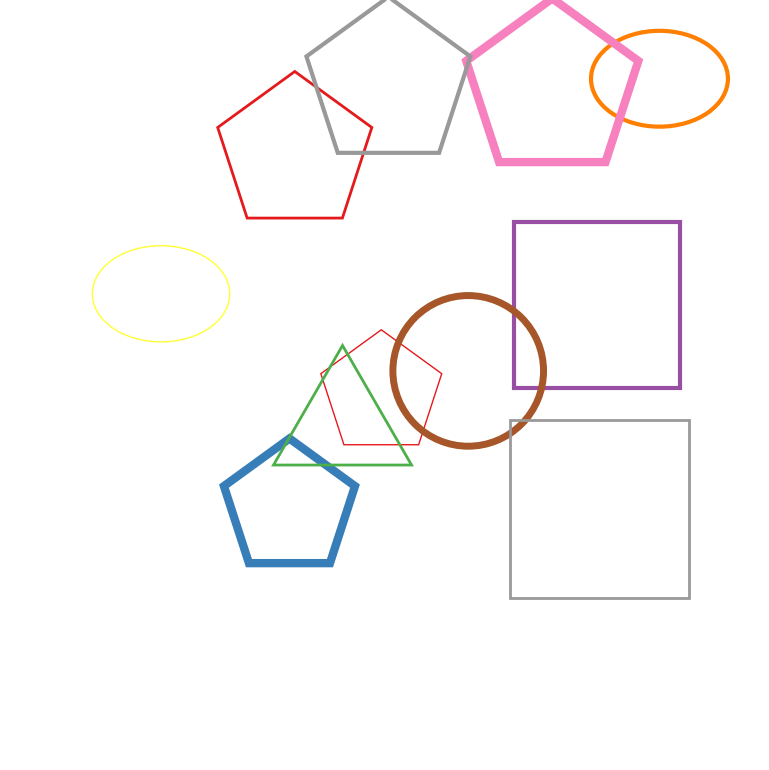[{"shape": "pentagon", "thickness": 1, "radius": 0.53, "center": [0.383, 0.802]}, {"shape": "pentagon", "thickness": 0.5, "radius": 0.41, "center": [0.495, 0.489]}, {"shape": "pentagon", "thickness": 3, "radius": 0.45, "center": [0.376, 0.341]}, {"shape": "triangle", "thickness": 1, "radius": 0.52, "center": [0.445, 0.448]}, {"shape": "square", "thickness": 1.5, "radius": 0.54, "center": [0.776, 0.604]}, {"shape": "oval", "thickness": 1.5, "radius": 0.44, "center": [0.856, 0.898]}, {"shape": "oval", "thickness": 0.5, "radius": 0.45, "center": [0.209, 0.618]}, {"shape": "circle", "thickness": 2.5, "radius": 0.49, "center": [0.608, 0.518]}, {"shape": "pentagon", "thickness": 3, "radius": 0.59, "center": [0.717, 0.885]}, {"shape": "pentagon", "thickness": 1.5, "radius": 0.56, "center": [0.504, 0.892]}, {"shape": "square", "thickness": 1, "radius": 0.58, "center": [0.778, 0.339]}]